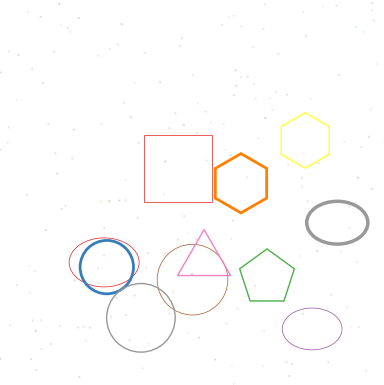[{"shape": "oval", "thickness": 0.5, "radius": 0.45, "center": [0.27, 0.318]}, {"shape": "square", "thickness": 0.5, "radius": 0.44, "center": [0.462, 0.563]}, {"shape": "circle", "thickness": 2, "radius": 0.35, "center": [0.277, 0.306]}, {"shape": "pentagon", "thickness": 1, "radius": 0.37, "center": [0.694, 0.279]}, {"shape": "oval", "thickness": 0.5, "radius": 0.39, "center": [0.811, 0.146]}, {"shape": "hexagon", "thickness": 2, "radius": 0.39, "center": [0.626, 0.524]}, {"shape": "hexagon", "thickness": 1, "radius": 0.36, "center": [0.793, 0.635]}, {"shape": "circle", "thickness": 0.5, "radius": 0.46, "center": [0.5, 0.274]}, {"shape": "triangle", "thickness": 1, "radius": 0.4, "center": [0.53, 0.324]}, {"shape": "circle", "thickness": 1, "radius": 0.45, "center": [0.366, 0.174]}, {"shape": "oval", "thickness": 2.5, "radius": 0.4, "center": [0.876, 0.422]}]